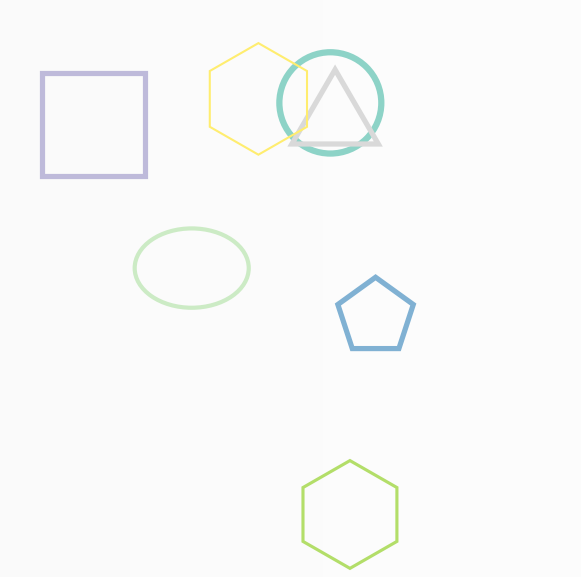[{"shape": "circle", "thickness": 3, "radius": 0.44, "center": [0.568, 0.821]}, {"shape": "square", "thickness": 2.5, "radius": 0.45, "center": [0.161, 0.784]}, {"shape": "pentagon", "thickness": 2.5, "radius": 0.34, "center": [0.646, 0.451]}, {"shape": "hexagon", "thickness": 1.5, "radius": 0.47, "center": [0.602, 0.108]}, {"shape": "triangle", "thickness": 2.5, "radius": 0.43, "center": [0.576, 0.793]}, {"shape": "oval", "thickness": 2, "radius": 0.49, "center": [0.33, 0.535]}, {"shape": "hexagon", "thickness": 1, "radius": 0.48, "center": [0.445, 0.828]}]